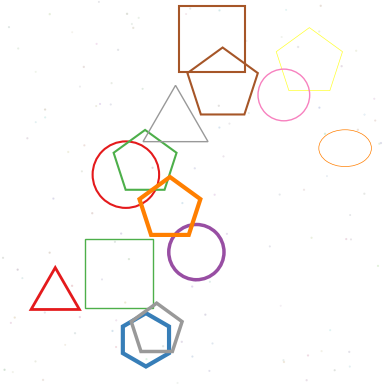[{"shape": "triangle", "thickness": 2, "radius": 0.36, "center": [0.144, 0.232]}, {"shape": "circle", "thickness": 1.5, "radius": 0.43, "center": [0.327, 0.546]}, {"shape": "hexagon", "thickness": 3, "radius": 0.35, "center": [0.379, 0.117]}, {"shape": "square", "thickness": 1, "radius": 0.44, "center": [0.309, 0.29]}, {"shape": "pentagon", "thickness": 1.5, "radius": 0.43, "center": [0.377, 0.577]}, {"shape": "circle", "thickness": 2.5, "radius": 0.36, "center": [0.51, 0.345]}, {"shape": "pentagon", "thickness": 3, "radius": 0.42, "center": [0.441, 0.457]}, {"shape": "oval", "thickness": 0.5, "radius": 0.34, "center": [0.896, 0.615]}, {"shape": "pentagon", "thickness": 0.5, "radius": 0.45, "center": [0.804, 0.838]}, {"shape": "square", "thickness": 1.5, "radius": 0.43, "center": [0.552, 0.898]}, {"shape": "pentagon", "thickness": 1.5, "radius": 0.48, "center": [0.578, 0.78]}, {"shape": "circle", "thickness": 1, "radius": 0.34, "center": [0.737, 0.753]}, {"shape": "triangle", "thickness": 1, "radius": 0.49, "center": [0.456, 0.681]}, {"shape": "pentagon", "thickness": 2.5, "radius": 0.35, "center": [0.407, 0.143]}]